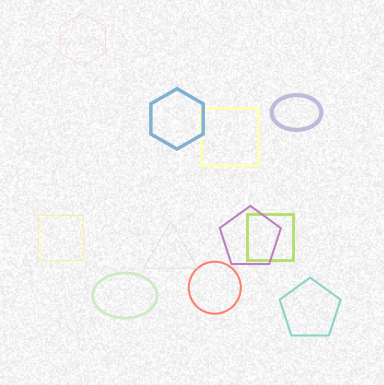[{"shape": "pentagon", "thickness": 1.5, "radius": 0.42, "center": [0.806, 0.196]}, {"shape": "square", "thickness": 2, "radius": 0.38, "center": [0.596, 0.645]}, {"shape": "oval", "thickness": 3, "radius": 0.32, "center": [0.77, 0.708]}, {"shape": "circle", "thickness": 1.5, "radius": 0.34, "center": [0.558, 0.253]}, {"shape": "hexagon", "thickness": 2.5, "radius": 0.39, "center": [0.46, 0.691]}, {"shape": "square", "thickness": 2, "radius": 0.3, "center": [0.702, 0.384]}, {"shape": "hexagon", "thickness": 0.5, "radius": 0.34, "center": [0.215, 0.897]}, {"shape": "triangle", "thickness": 0.5, "radius": 0.4, "center": [0.444, 0.344]}, {"shape": "pentagon", "thickness": 1.5, "radius": 0.42, "center": [0.65, 0.382]}, {"shape": "oval", "thickness": 2, "radius": 0.42, "center": [0.325, 0.232]}, {"shape": "square", "thickness": 0.5, "radius": 0.3, "center": [0.157, 0.383]}]